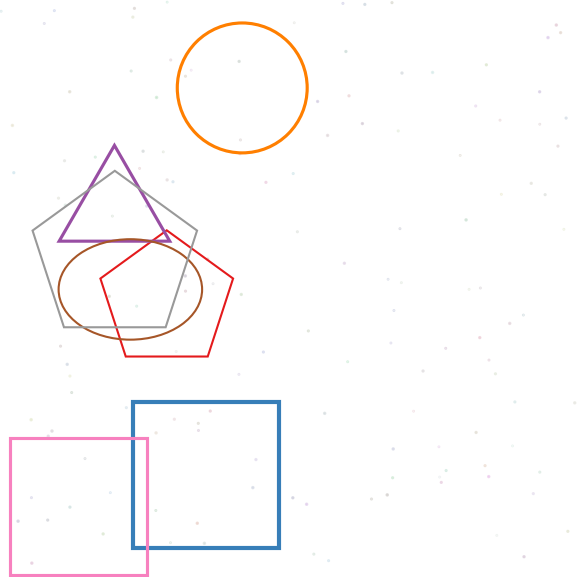[{"shape": "pentagon", "thickness": 1, "radius": 0.6, "center": [0.289, 0.48]}, {"shape": "square", "thickness": 2, "radius": 0.63, "center": [0.357, 0.176]}, {"shape": "triangle", "thickness": 1.5, "radius": 0.55, "center": [0.198, 0.637]}, {"shape": "circle", "thickness": 1.5, "radius": 0.56, "center": [0.419, 0.847]}, {"shape": "oval", "thickness": 1, "radius": 0.62, "center": [0.226, 0.498]}, {"shape": "square", "thickness": 1.5, "radius": 0.59, "center": [0.136, 0.123]}, {"shape": "pentagon", "thickness": 1, "radius": 0.75, "center": [0.199, 0.554]}]